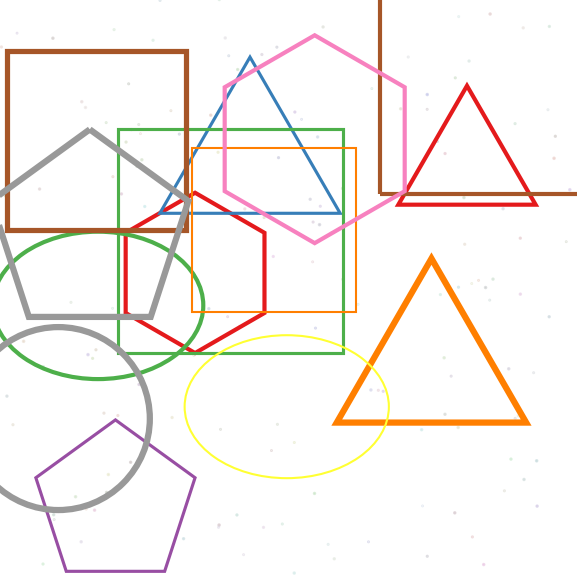[{"shape": "hexagon", "thickness": 2, "radius": 0.69, "center": [0.338, 0.527]}, {"shape": "triangle", "thickness": 2, "radius": 0.69, "center": [0.809, 0.713]}, {"shape": "triangle", "thickness": 1.5, "radius": 0.9, "center": [0.433, 0.72]}, {"shape": "square", "thickness": 1.5, "radius": 0.97, "center": [0.4, 0.582]}, {"shape": "oval", "thickness": 2, "radius": 0.91, "center": [0.17, 0.47]}, {"shape": "pentagon", "thickness": 1.5, "radius": 0.72, "center": [0.2, 0.127]}, {"shape": "triangle", "thickness": 3, "radius": 0.95, "center": [0.747, 0.362]}, {"shape": "square", "thickness": 1, "radius": 0.71, "center": [0.475, 0.601]}, {"shape": "oval", "thickness": 1, "radius": 0.88, "center": [0.497, 0.295]}, {"shape": "square", "thickness": 2.5, "radius": 0.77, "center": [0.167, 0.756]}, {"shape": "square", "thickness": 2, "radius": 0.94, "center": [0.846, 0.851]}, {"shape": "hexagon", "thickness": 2, "radius": 0.9, "center": [0.545, 0.758]}, {"shape": "pentagon", "thickness": 3, "radius": 0.9, "center": [0.155, 0.596]}, {"shape": "circle", "thickness": 3, "radius": 0.79, "center": [0.101, 0.274]}]